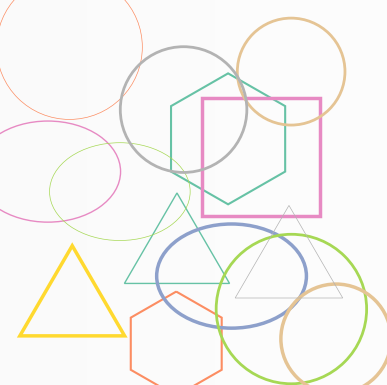[{"shape": "triangle", "thickness": 1, "radius": 0.78, "center": [0.457, 0.342]}, {"shape": "hexagon", "thickness": 1.5, "radius": 0.85, "center": [0.589, 0.639]}, {"shape": "hexagon", "thickness": 1.5, "radius": 0.68, "center": [0.455, 0.107]}, {"shape": "circle", "thickness": 0.5, "radius": 0.94, "center": [0.179, 0.878]}, {"shape": "oval", "thickness": 2.5, "radius": 0.97, "center": [0.598, 0.283]}, {"shape": "square", "thickness": 2.5, "radius": 0.76, "center": [0.673, 0.592]}, {"shape": "oval", "thickness": 1, "radius": 0.94, "center": [0.124, 0.554]}, {"shape": "oval", "thickness": 0.5, "radius": 0.91, "center": [0.309, 0.502]}, {"shape": "circle", "thickness": 2, "radius": 0.97, "center": [0.752, 0.197]}, {"shape": "triangle", "thickness": 2.5, "radius": 0.78, "center": [0.186, 0.206]}, {"shape": "circle", "thickness": 2, "radius": 0.69, "center": [0.751, 0.814]}, {"shape": "circle", "thickness": 2.5, "radius": 0.71, "center": [0.867, 0.12]}, {"shape": "circle", "thickness": 2, "radius": 0.82, "center": [0.474, 0.715]}, {"shape": "triangle", "thickness": 0.5, "radius": 0.8, "center": [0.746, 0.306]}]